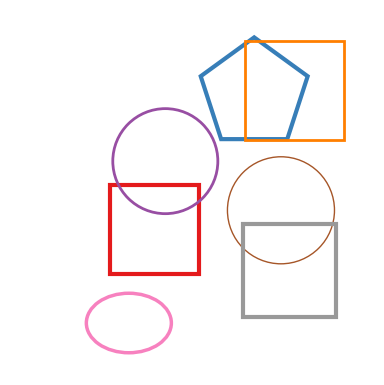[{"shape": "square", "thickness": 3, "radius": 0.58, "center": [0.401, 0.404]}, {"shape": "pentagon", "thickness": 3, "radius": 0.73, "center": [0.66, 0.757]}, {"shape": "circle", "thickness": 2, "radius": 0.68, "center": [0.429, 0.581]}, {"shape": "square", "thickness": 2, "radius": 0.64, "center": [0.766, 0.764]}, {"shape": "circle", "thickness": 1, "radius": 0.7, "center": [0.73, 0.454]}, {"shape": "oval", "thickness": 2.5, "radius": 0.55, "center": [0.335, 0.161]}, {"shape": "square", "thickness": 3, "radius": 0.6, "center": [0.751, 0.298]}]